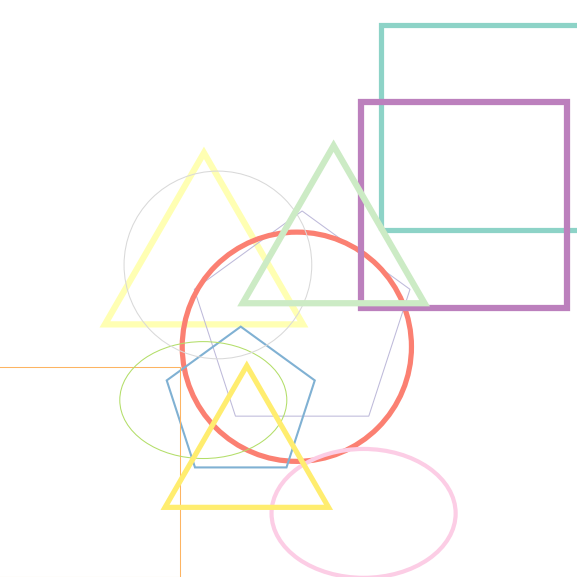[{"shape": "square", "thickness": 2.5, "radius": 0.89, "center": [0.837, 0.779]}, {"shape": "triangle", "thickness": 3, "radius": 0.99, "center": [0.353, 0.536]}, {"shape": "pentagon", "thickness": 0.5, "radius": 0.98, "center": [0.523, 0.437]}, {"shape": "circle", "thickness": 2.5, "radius": 0.99, "center": [0.514, 0.399]}, {"shape": "pentagon", "thickness": 1, "radius": 0.67, "center": [0.417, 0.299]}, {"shape": "square", "thickness": 0.5, "radius": 0.91, "center": [0.13, 0.182]}, {"shape": "oval", "thickness": 0.5, "radius": 0.72, "center": [0.352, 0.306]}, {"shape": "oval", "thickness": 2, "radius": 0.8, "center": [0.63, 0.11]}, {"shape": "circle", "thickness": 0.5, "radius": 0.81, "center": [0.377, 0.54]}, {"shape": "square", "thickness": 3, "radius": 0.89, "center": [0.804, 0.643]}, {"shape": "triangle", "thickness": 3, "radius": 0.91, "center": [0.578, 0.565]}, {"shape": "triangle", "thickness": 2.5, "radius": 0.82, "center": [0.427, 0.202]}]